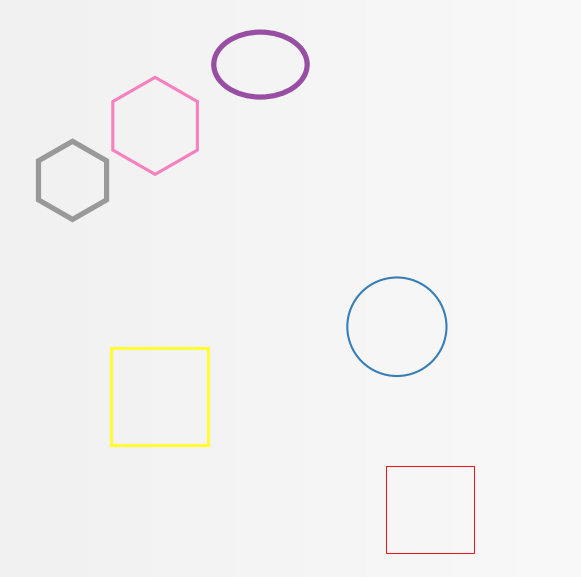[{"shape": "square", "thickness": 0.5, "radius": 0.38, "center": [0.74, 0.117]}, {"shape": "circle", "thickness": 1, "radius": 0.43, "center": [0.683, 0.433]}, {"shape": "oval", "thickness": 2.5, "radius": 0.4, "center": [0.448, 0.887]}, {"shape": "square", "thickness": 1.5, "radius": 0.42, "center": [0.274, 0.313]}, {"shape": "hexagon", "thickness": 1.5, "radius": 0.42, "center": [0.267, 0.781]}, {"shape": "hexagon", "thickness": 2.5, "radius": 0.34, "center": [0.125, 0.687]}]